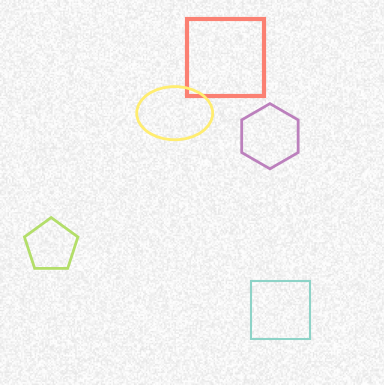[{"shape": "square", "thickness": 1.5, "radius": 0.38, "center": [0.728, 0.195]}, {"shape": "square", "thickness": 3, "radius": 0.5, "center": [0.586, 0.85]}, {"shape": "pentagon", "thickness": 2, "radius": 0.36, "center": [0.133, 0.362]}, {"shape": "hexagon", "thickness": 2, "radius": 0.42, "center": [0.701, 0.646]}, {"shape": "oval", "thickness": 2, "radius": 0.49, "center": [0.454, 0.706]}]